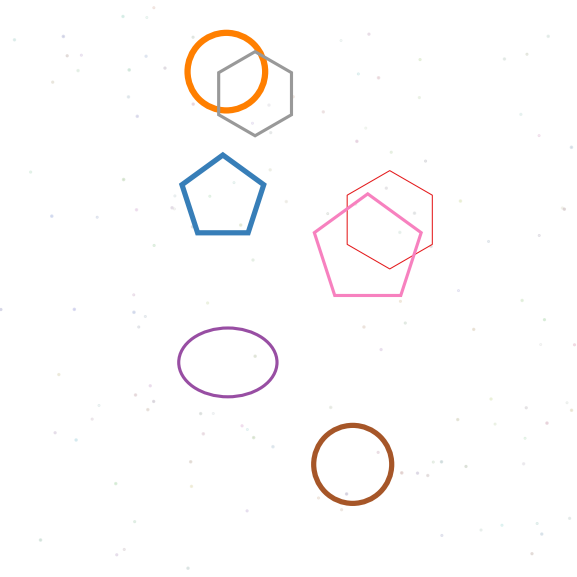[{"shape": "hexagon", "thickness": 0.5, "radius": 0.43, "center": [0.675, 0.619]}, {"shape": "pentagon", "thickness": 2.5, "radius": 0.37, "center": [0.386, 0.656]}, {"shape": "oval", "thickness": 1.5, "radius": 0.43, "center": [0.395, 0.372]}, {"shape": "circle", "thickness": 3, "radius": 0.34, "center": [0.392, 0.875]}, {"shape": "circle", "thickness": 2.5, "radius": 0.34, "center": [0.611, 0.195]}, {"shape": "pentagon", "thickness": 1.5, "radius": 0.49, "center": [0.637, 0.566]}, {"shape": "hexagon", "thickness": 1.5, "radius": 0.36, "center": [0.442, 0.837]}]